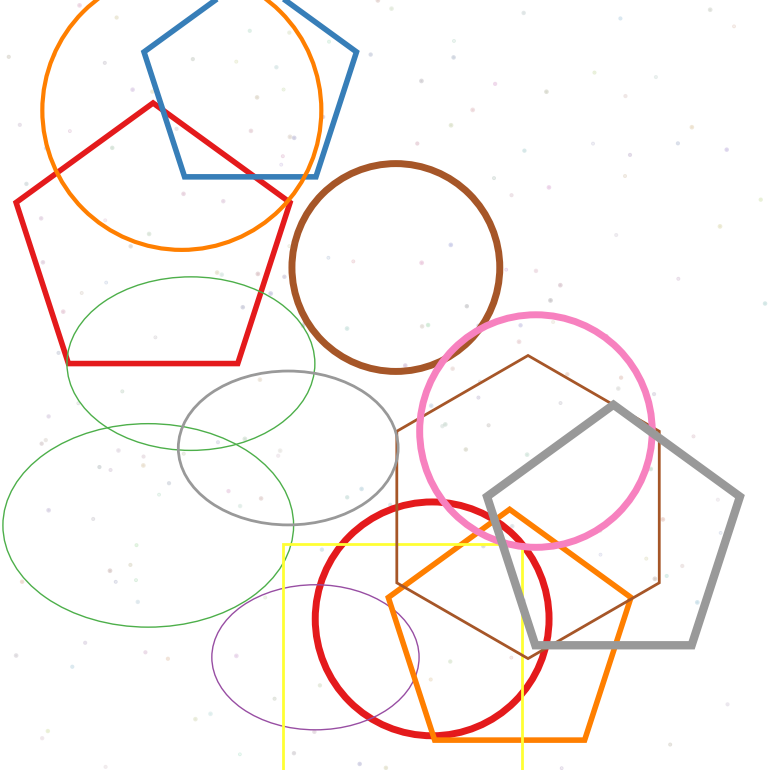[{"shape": "pentagon", "thickness": 2, "radius": 0.94, "center": [0.199, 0.679]}, {"shape": "circle", "thickness": 2.5, "radius": 0.76, "center": [0.561, 0.196]}, {"shape": "pentagon", "thickness": 2, "radius": 0.73, "center": [0.325, 0.888]}, {"shape": "oval", "thickness": 0.5, "radius": 0.8, "center": [0.248, 0.528]}, {"shape": "oval", "thickness": 0.5, "radius": 0.94, "center": [0.193, 0.318]}, {"shape": "oval", "thickness": 0.5, "radius": 0.67, "center": [0.41, 0.146]}, {"shape": "circle", "thickness": 1.5, "radius": 0.91, "center": [0.236, 0.857]}, {"shape": "pentagon", "thickness": 2, "radius": 0.83, "center": [0.662, 0.173]}, {"shape": "square", "thickness": 1, "radius": 0.78, "center": [0.523, 0.138]}, {"shape": "circle", "thickness": 2.5, "radius": 0.67, "center": [0.514, 0.653]}, {"shape": "hexagon", "thickness": 1, "radius": 0.98, "center": [0.686, 0.342]}, {"shape": "circle", "thickness": 2.5, "radius": 0.75, "center": [0.696, 0.44]}, {"shape": "pentagon", "thickness": 3, "radius": 0.86, "center": [0.797, 0.302]}, {"shape": "oval", "thickness": 1, "radius": 0.71, "center": [0.374, 0.418]}]